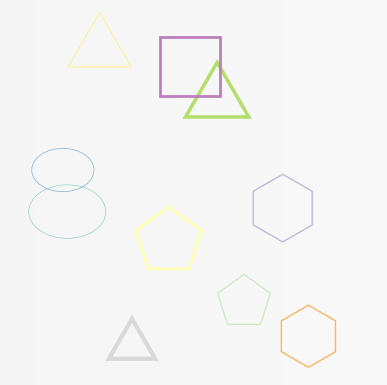[{"shape": "oval", "thickness": 0.5, "radius": 0.5, "center": [0.174, 0.45]}, {"shape": "pentagon", "thickness": 2, "radius": 0.44, "center": [0.436, 0.374]}, {"shape": "hexagon", "thickness": 1, "radius": 0.44, "center": [0.73, 0.459]}, {"shape": "oval", "thickness": 0.5, "radius": 0.4, "center": [0.162, 0.558]}, {"shape": "hexagon", "thickness": 1, "radius": 0.4, "center": [0.796, 0.127]}, {"shape": "triangle", "thickness": 2.5, "radius": 0.47, "center": [0.56, 0.743]}, {"shape": "triangle", "thickness": 3, "radius": 0.35, "center": [0.341, 0.103]}, {"shape": "square", "thickness": 2, "radius": 0.38, "center": [0.491, 0.828]}, {"shape": "pentagon", "thickness": 1, "radius": 0.36, "center": [0.63, 0.216]}, {"shape": "triangle", "thickness": 0.5, "radius": 0.47, "center": [0.257, 0.873]}]